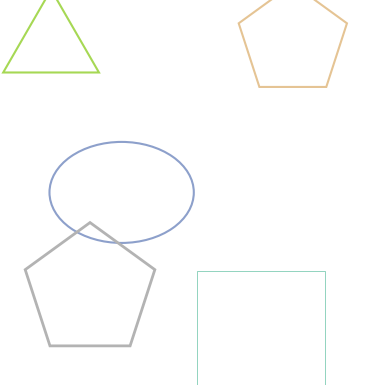[{"shape": "square", "thickness": 0.5, "radius": 0.83, "center": [0.679, 0.129]}, {"shape": "oval", "thickness": 1.5, "radius": 0.94, "center": [0.316, 0.5]}, {"shape": "triangle", "thickness": 1.5, "radius": 0.72, "center": [0.133, 0.884]}, {"shape": "pentagon", "thickness": 1.5, "radius": 0.74, "center": [0.761, 0.894]}, {"shape": "pentagon", "thickness": 2, "radius": 0.89, "center": [0.234, 0.245]}]